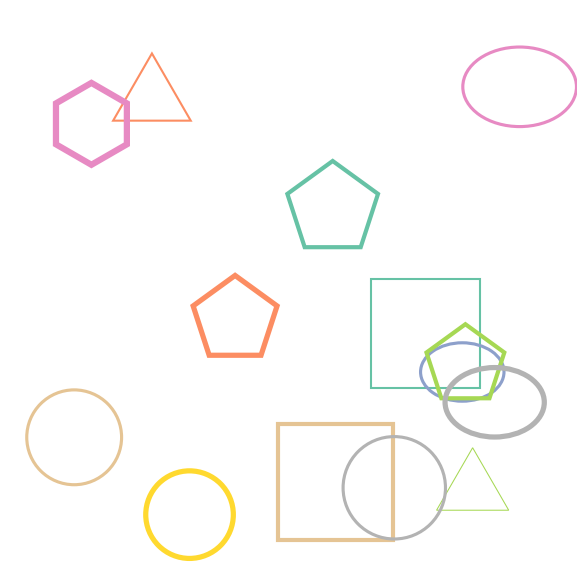[{"shape": "square", "thickness": 1, "radius": 0.47, "center": [0.737, 0.421]}, {"shape": "pentagon", "thickness": 2, "radius": 0.41, "center": [0.576, 0.638]}, {"shape": "triangle", "thickness": 1, "radius": 0.39, "center": [0.263, 0.829]}, {"shape": "pentagon", "thickness": 2.5, "radius": 0.38, "center": [0.407, 0.446]}, {"shape": "oval", "thickness": 1.5, "radius": 0.36, "center": [0.8, 0.355]}, {"shape": "hexagon", "thickness": 3, "radius": 0.35, "center": [0.158, 0.785]}, {"shape": "oval", "thickness": 1.5, "radius": 0.49, "center": [0.9, 0.849]}, {"shape": "triangle", "thickness": 0.5, "radius": 0.36, "center": [0.818, 0.152]}, {"shape": "pentagon", "thickness": 2, "radius": 0.35, "center": [0.806, 0.367]}, {"shape": "circle", "thickness": 2.5, "radius": 0.38, "center": [0.328, 0.108]}, {"shape": "square", "thickness": 2, "radius": 0.5, "center": [0.581, 0.165]}, {"shape": "circle", "thickness": 1.5, "radius": 0.41, "center": [0.128, 0.242]}, {"shape": "oval", "thickness": 2.5, "radius": 0.43, "center": [0.857, 0.303]}, {"shape": "circle", "thickness": 1.5, "radius": 0.44, "center": [0.683, 0.154]}]